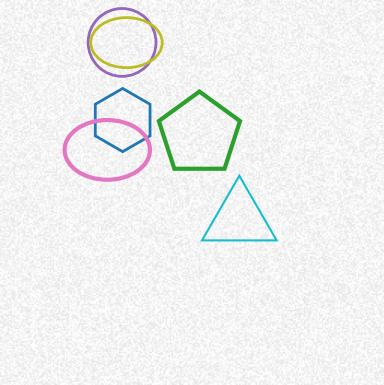[{"shape": "hexagon", "thickness": 2, "radius": 0.41, "center": [0.319, 0.688]}, {"shape": "pentagon", "thickness": 3, "radius": 0.55, "center": [0.518, 0.651]}, {"shape": "circle", "thickness": 2, "radius": 0.44, "center": [0.317, 0.89]}, {"shape": "oval", "thickness": 3, "radius": 0.55, "center": [0.279, 0.611]}, {"shape": "oval", "thickness": 2, "radius": 0.46, "center": [0.329, 0.889]}, {"shape": "triangle", "thickness": 1.5, "radius": 0.56, "center": [0.622, 0.432]}]